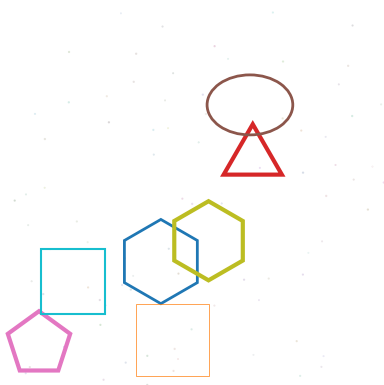[{"shape": "hexagon", "thickness": 2, "radius": 0.55, "center": [0.418, 0.321]}, {"shape": "square", "thickness": 0.5, "radius": 0.47, "center": [0.448, 0.117]}, {"shape": "triangle", "thickness": 3, "radius": 0.44, "center": [0.657, 0.59]}, {"shape": "oval", "thickness": 2, "radius": 0.56, "center": [0.649, 0.728]}, {"shape": "pentagon", "thickness": 3, "radius": 0.43, "center": [0.101, 0.107]}, {"shape": "hexagon", "thickness": 3, "radius": 0.51, "center": [0.542, 0.375]}, {"shape": "square", "thickness": 1.5, "radius": 0.42, "center": [0.19, 0.269]}]